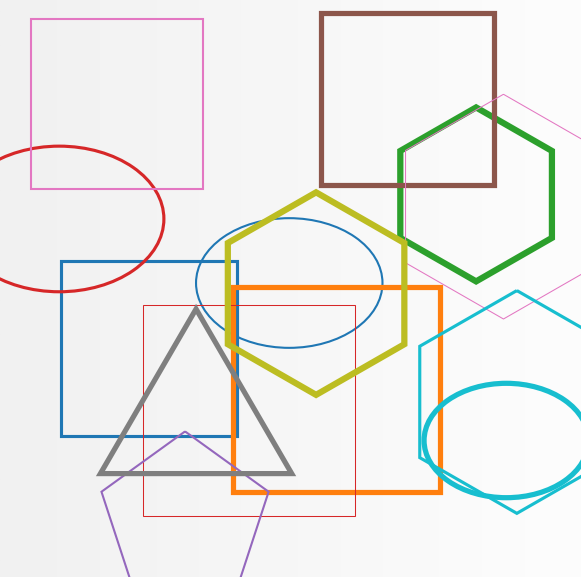[{"shape": "square", "thickness": 1.5, "radius": 0.76, "center": [0.256, 0.396]}, {"shape": "oval", "thickness": 1, "radius": 0.8, "center": [0.498, 0.509]}, {"shape": "square", "thickness": 2.5, "radius": 0.89, "center": [0.579, 0.325]}, {"shape": "hexagon", "thickness": 3, "radius": 0.75, "center": [0.819, 0.662]}, {"shape": "oval", "thickness": 1.5, "radius": 0.9, "center": [0.102, 0.62]}, {"shape": "square", "thickness": 0.5, "radius": 0.91, "center": [0.428, 0.288]}, {"shape": "pentagon", "thickness": 1, "radius": 0.76, "center": [0.318, 0.101]}, {"shape": "square", "thickness": 2.5, "radius": 0.74, "center": [0.701, 0.828]}, {"shape": "square", "thickness": 1, "radius": 0.74, "center": [0.201, 0.819]}, {"shape": "hexagon", "thickness": 0.5, "radius": 0.97, "center": [0.866, 0.641]}, {"shape": "triangle", "thickness": 2.5, "radius": 0.95, "center": [0.337, 0.274]}, {"shape": "hexagon", "thickness": 3, "radius": 0.88, "center": [0.544, 0.491]}, {"shape": "oval", "thickness": 2.5, "radius": 0.71, "center": [0.871, 0.236]}, {"shape": "hexagon", "thickness": 1.5, "radius": 0.96, "center": [0.889, 0.303]}]